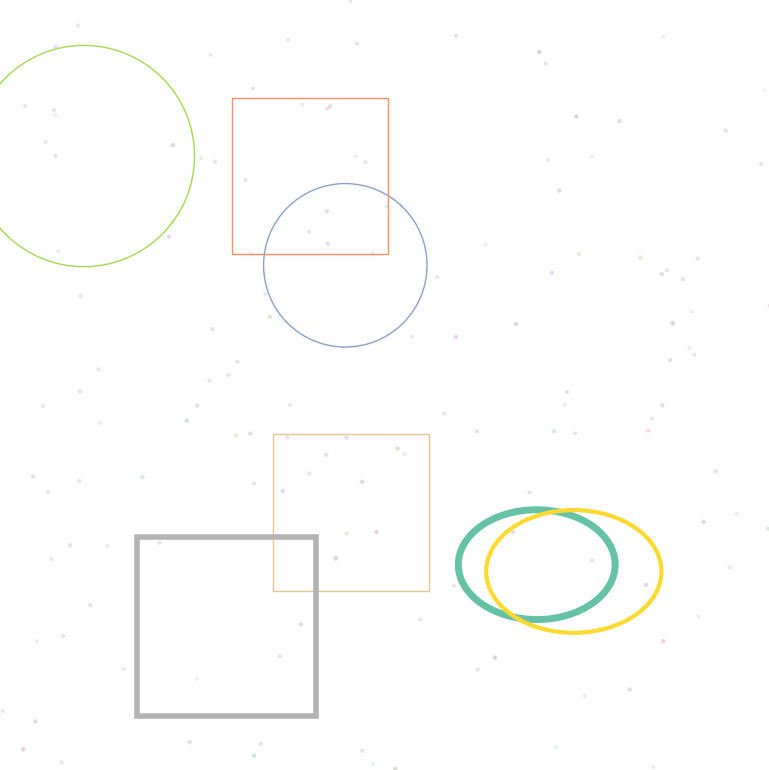[{"shape": "oval", "thickness": 2.5, "radius": 0.51, "center": [0.697, 0.267]}, {"shape": "square", "thickness": 0.5, "radius": 0.51, "center": [0.403, 0.771]}, {"shape": "circle", "thickness": 0.5, "radius": 0.53, "center": [0.448, 0.655]}, {"shape": "circle", "thickness": 0.5, "radius": 0.72, "center": [0.109, 0.797]}, {"shape": "oval", "thickness": 1.5, "radius": 0.57, "center": [0.745, 0.258]}, {"shape": "square", "thickness": 0.5, "radius": 0.51, "center": [0.456, 0.334]}, {"shape": "square", "thickness": 2, "radius": 0.58, "center": [0.294, 0.186]}]